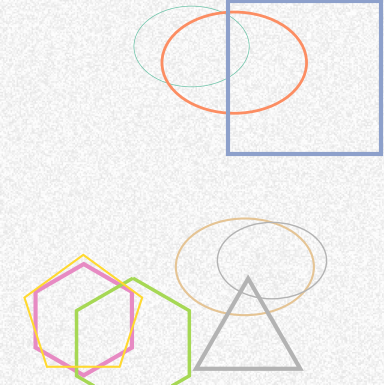[{"shape": "oval", "thickness": 0.5, "radius": 0.75, "center": [0.498, 0.879]}, {"shape": "oval", "thickness": 2, "radius": 0.94, "center": [0.608, 0.837]}, {"shape": "square", "thickness": 3, "radius": 0.99, "center": [0.791, 0.798]}, {"shape": "hexagon", "thickness": 3, "radius": 0.72, "center": [0.218, 0.17]}, {"shape": "hexagon", "thickness": 2.5, "radius": 0.85, "center": [0.345, 0.108]}, {"shape": "pentagon", "thickness": 1.5, "radius": 0.8, "center": [0.216, 0.177]}, {"shape": "oval", "thickness": 1.5, "radius": 0.9, "center": [0.636, 0.307]}, {"shape": "triangle", "thickness": 3, "radius": 0.78, "center": [0.645, 0.12]}, {"shape": "oval", "thickness": 1, "radius": 0.71, "center": [0.706, 0.323]}]